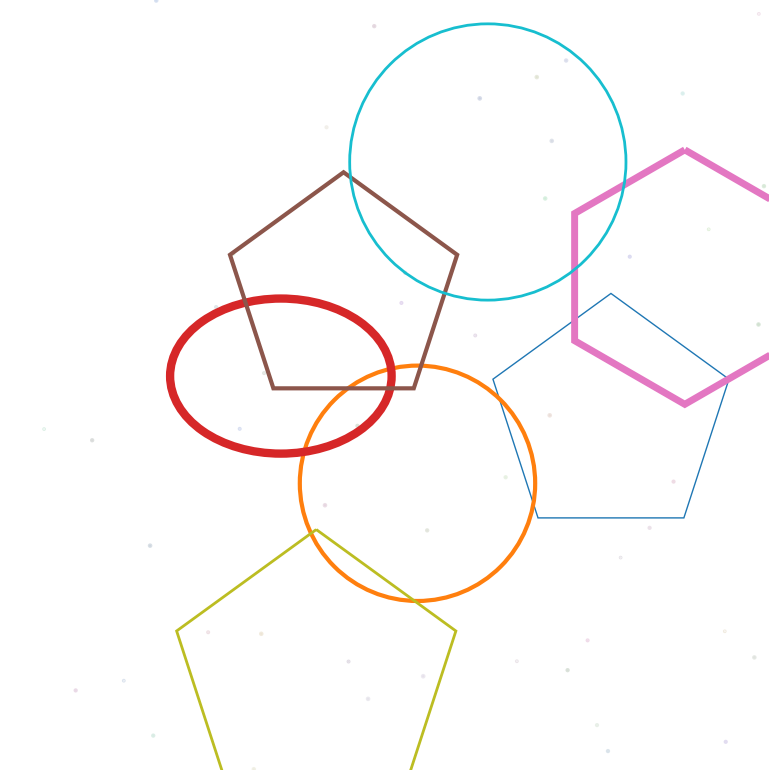[{"shape": "pentagon", "thickness": 0.5, "radius": 0.81, "center": [0.793, 0.458]}, {"shape": "circle", "thickness": 1.5, "radius": 0.76, "center": [0.542, 0.372]}, {"shape": "oval", "thickness": 3, "radius": 0.72, "center": [0.365, 0.512]}, {"shape": "pentagon", "thickness": 1.5, "radius": 0.78, "center": [0.446, 0.621]}, {"shape": "hexagon", "thickness": 2.5, "radius": 0.83, "center": [0.889, 0.64]}, {"shape": "pentagon", "thickness": 1, "radius": 0.95, "center": [0.411, 0.122]}, {"shape": "circle", "thickness": 1, "radius": 0.9, "center": [0.634, 0.79]}]